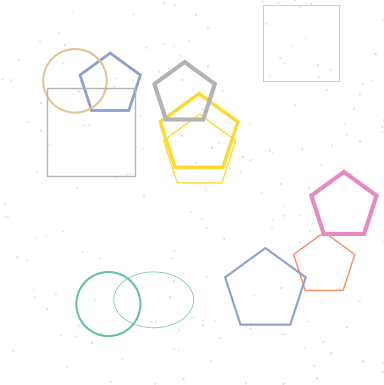[{"shape": "circle", "thickness": 1.5, "radius": 0.42, "center": [0.282, 0.21]}, {"shape": "oval", "thickness": 0.5, "radius": 0.52, "center": [0.399, 0.221]}, {"shape": "pentagon", "thickness": 1, "radius": 0.42, "center": [0.842, 0.313]}, {"shape": "pentagon", "thickness": 2, "radius": 0.41, "center": [0.286, 0.78]}, {"shape": "pentagon", "thickness": 1.5, "radius": 0.55, "center": [0.689, 0.246]}, {"shape": "pentagon", "thickness": 3, "radius": 0.45, "center": [0.893, 0.464]}, {"shape": "square", "thickness": 0.5, "radius": 0.49, "center": [0.782, 0.888]}, {"shape": "pentagon", "thickness": 2.5, "radius": 0.53, "center": [0.517, 0.651]}, {"shape": "pentagon", "thickness": 1, "radius": 0.49, "center": [0.518, 0.605]}, {"shape": "circle", "thickness": 1.5, "radius": 0.41, "center": [0.195, 0.79]}, {"shape": "square", "thickness": 1, "radius": 0.57, "center": [0.236, 0.657]}, {"shape": "pentagon", "thickness": 3, "radius": 0.41, "center": [0.48, 0.756]}]